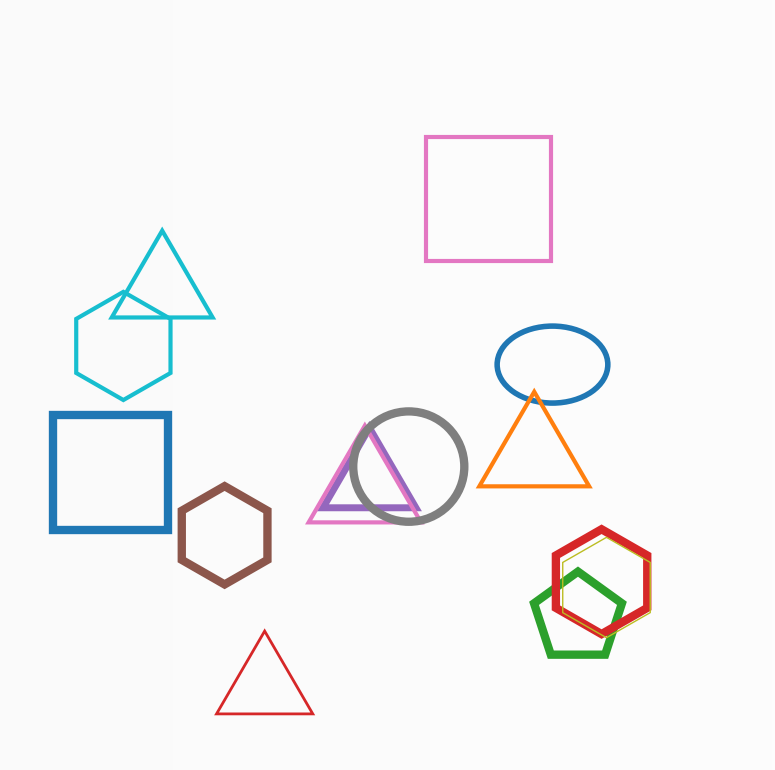[{"shape": "square", "thickness": 3, "radius": 0.37, "center": [0.143, 0.386]}, {"shape": "oval", "thickness": 2, "radius": 0.36, "center": [0.713, 0.527]}, {"shape": "triangle", "thickness": 1.5, "radius": 0.41, "center": [0.689, 0.409]}, {"shape": "pentagon", "thickness": 3, "radius": 0.3, "center": [0.746, 0.198]}, {"shape": "hexagon", "thickness": 3, "radius": 0.34, "center": [0.776, 0.245]}, {"shape": "triangle", "thickness": 1, "radius": 0.36, "center": [0.341, 0.109]}, {"shape": "triangle", "thickness": 2.5, "radius": 0.35, "center": [0.477, 0.375]}, {"shape": "hexagon", "thickness": 3, "radius": 0.32, "center": [0.29, 0.305]}, {"shape": "square", "thickness": 1.5, "radius": 0.4, "center": [0.631, 0.741]}, {"shape": "triangle", "thickness": 1.5, "radius": 0.42, "center": [0.471, 0.363]}, {"shape": "circle", "thickness": 3, "radius": 0.36, "center": [0.527, 0.394]}, {"shape": "hexagon", "thickness": 0.5, "radius": 0.33, "center": [0.783, 0.237]}, {"shape": "hexagon", "thickness": 1.5, "radius": 0.35, "center": [0.159, 0.551]}, {"shape": "triangle", "thickness": 1.5, "radius": 0.38, "center": [0.209, 0.625]}]